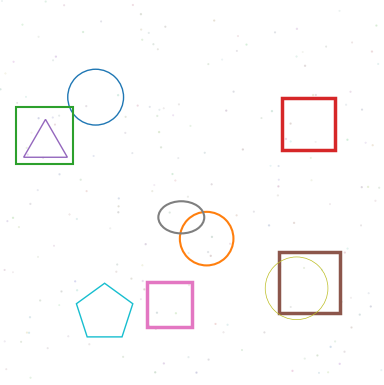[{"shape": "circle", "thickness": 1, "radius": 0.36, "center": [0.248, 0.748]}, {"shape": "circle", "thickness": 1.5, "radius": 0.35, "center": [0.537, 0.38]}, {"shape": "square", "thickness": 1.5, "radius": 0.37, "center": [0.116, 0.647]}, {"shape": "square", "thickness": 2.5, "radius": 0.34, "center": [0.801, 0.678]}, {"shape": "triangle", "thickness": 1, "radius": 0.33, "center": [0.118, 0.624]}, {"shape": "square", "thickness": 2.5, "radius": 0.4, "center": [0.803, 0.265]}, {"shape": "square", "thickness": 2.5, "radius": 0.29, "center": [0.44, 0.209]}, {"shape": "oval", "thickness": 1.5, "radius": 0.3, "center": [0.471, 0.436]}, {"shape": "circle", "thickness": 0.5, "radius": 0.41, "center": [0.77, 0.251]}, {"shape": "pentagon", "thickness": 1, "radius": 0.39, "center": [0.272, 0.187]}]